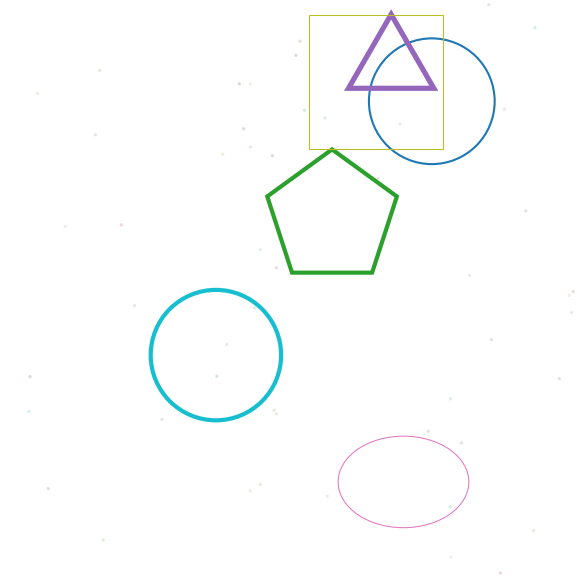[{"shape": "circle", "thickness": 1, "radius": 0.54, "center": [0.748, 0.824]}, {"shape": "pentagon", "thickness": 2, "radius": 0.59, "center": [0.575, 0.622]}, {"shape": "triangle", "thickness": 2.5, "radius": 0.43, "center": [0.677, 0.889]}, {"shape": "oval", "thickness": 0.5, "radius": 0.57, "center": [0.699, 0.165]}, {"shape": "square", "thickness": 0.5, "radius": 0.58, "center": [0.651, 0.857]}, {"shape": "circle", "thickness": 2, "radius": 0.56, "center": [0.374, 0.384]}]